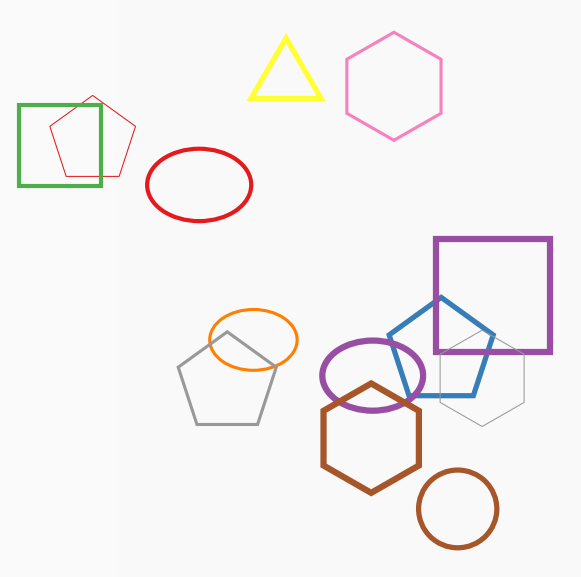[{"shape": "pentagon", "thickness": 0.5, "radius": 0.39, "center": [0.159, 0.756]}, {"shape": "oval", "thickness": 2, "radius": 0.45, "center": [0.343, 0.679]}, {"shape": "pentagon", "thickness": 2.5, "radius": 0.47, "center": [0.759, 0.39]}, {"shape": "square", "thickness": 2, "radius": 0.35, "center": [0.103, 0.747]}, {"shape": "oval", "thickness": 3, "radius": 0.43, "center": [0.641, 0.349]}, {"shape": "square", "thickness": 3, "radius": 0.49, "center": [0.848, 0.488]}, {"shape": "oval", "thickness": 1.5, "radius": 0.38, "center": [0.436, 0.411]}, {"shape": "triangle", "thickness": 2.5, "radius": 0.35, "center": [0.492, 0.863]}, {"shape": "circle", "thickness": 2.5, "radius": 0.34, "center": [0.787, 0.118]}, {"shape": "hexagon", "thickness": 3, "radius": 0.47, "center": [0.639, 0.24]}, {"shape": "hexagon", "thickness": 1.5, "radius": 0.47, "center": [0.678, 0.85]}, {"shape": "pentagon", "thickness": 1.5, "radius": 0.44, "center": [0.391, 0.336]}, {"shape": "hexagon", "thickness": 0.5, "radius": 0.42, "center": [0.829, 0.344]}]